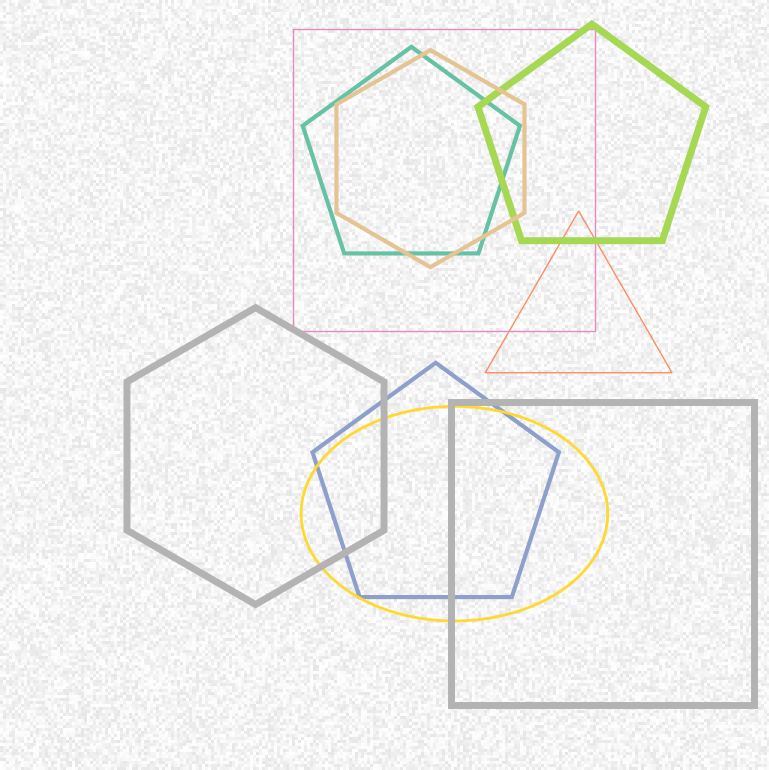[{"shape": "pentagon", "thickness": 1.5, "radius": 0.74, "center": [0.534, 0.791]}, {"shape": "triangle", "thickness": 0.5, "radius": 0.7, "center": [0.751, 0.586]}, {"shape": "pentagon", "thickness": 1.5, "radius": 0.84, "center": [0.566, 0.361]}, {"shape": "square", "thickness": 0.5, "radius": 0.98, "center": [0.577, 0.766]}, {"shape": "pentagon", "thickness": 2.5, "radius": 0.78, "center": [0.769, 0.813]}, {"shape": "oval", "thickness": 1, "radius": 1.0, "center": [0.59, 0.333]}, {"shape": "hexagon", "thickness": 1.5, "radius": 0.7, "center": [0.559, 0.794]}, {"shape": "hexagon", "thickness": 2.5, "radius": 0.96, "center": [0.332, 0.408]}, {"shape": "square", "thickness": 2.5, "radius": 0.98, "center": [0.783, 0.281]}]